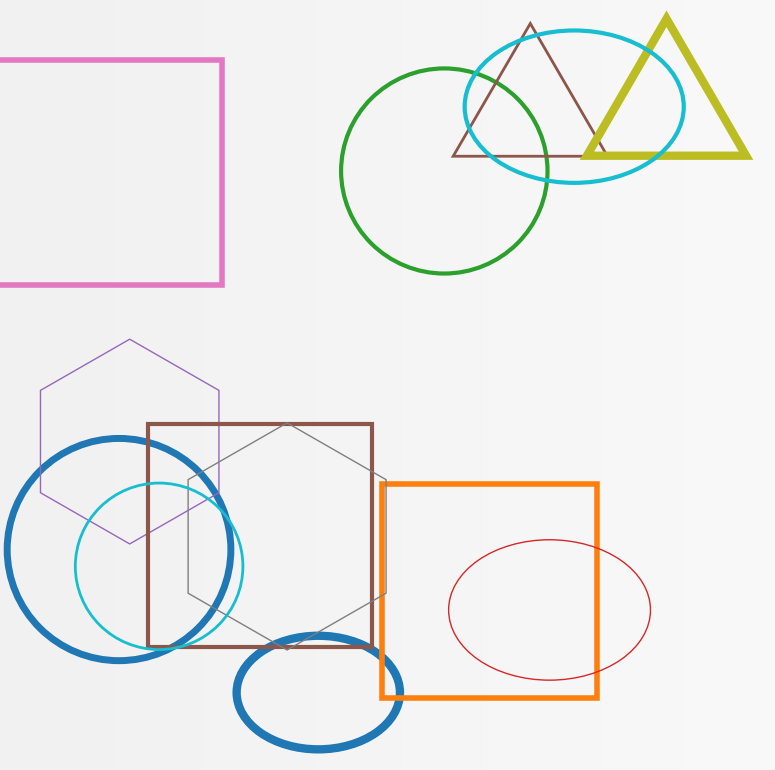[{"shape": "circle", "thickness": 2.5, "radius": 0.72, "center": [0.154, 0.286]}, {"shape": "oval", "thickness": 3, "radius": 0.53, "center": [0.411, 0.101]}, {"shape": "square", "thickness": 2, "radius": 0.69, "center": [0.632, 0.232]}, {"shape": "circle", "thickness": 1.5, "radius": 0.67, "center": [0.573, 0.778]}, {"shape": "oval", "thickness": 0.5, "radius": 0.65, "center": [0.709, 0.208]}, {"shape": "hexagon", "thickness": 0.5, "radius": 0.66, "center": [0.167, 0.427]}, {"shape": "square", "thickness": 1.5, "radius": 0.72, "center": [0.335, 0.305]}, {"shape": "triangle", "thickness": 1, "radius": 0.57, "center": [0.684, 0.855]}, {"shape": "square", "thickness": 2, "radius": 0.73, "center": [0.141, 0.776]}, {"shape": "hexagon", "thickness": 0.5, "radius": 0.74, "center": [0.37, 0.303]}, {"shape": "triangle", "thickness": 3, "radius": 0.59, "center": [0.86, 0.857]}, {"shape": "oval", "thickness": 1.5, "radius": 0.71, "center": [0.741, 0.861]}, {"shape": "circle", "thickness": 1, "radius": 0.54, "center": [0.205, 0.265]}]